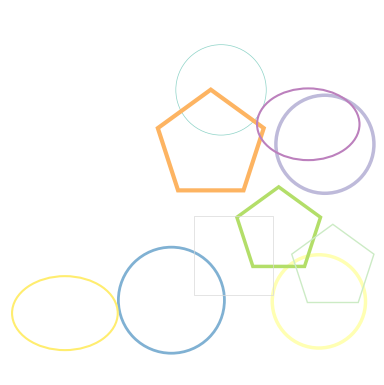[{"shape": "circle", "thickness": 0.5, "radius": 0.59, "center": [0.574, 0.767]}, {"shape": "circle", "thickness": 2.5, "radius": 0.61, "center": [0.828, 0.217]}, {"shape": "circle", "thickness": 2.5, "radius": 0.64, "center": [0.844, 0.625]}, {"shape": "circle", "thickness": 2, "radius": 0.69, "center": [0.445, 0.22]}, {"shape": "pentagon", "thickness": 3, "radius": 0.72, "center": [0.547, 0.623]}, {"shape": "pentagon", "thickness": 2.5, "radius": 0.57, "center": [0.724, 0.4]}, {"shape": "square", "thickness": 0.5, "radius": 0.51, "center": [0.607, 0.336]}, {"shape": "oval", "thickness": 1.5, "radius": 0.67, "center": [0.801, 0.677]}, {"shape": "pentagon", "thickness": 1, "radius": 0.56, "center": [0.865, 0.305]}, {"shape": "oval", "thickness": 1.5, "radius": 0.69, "center": [0.169, 0.187]}]